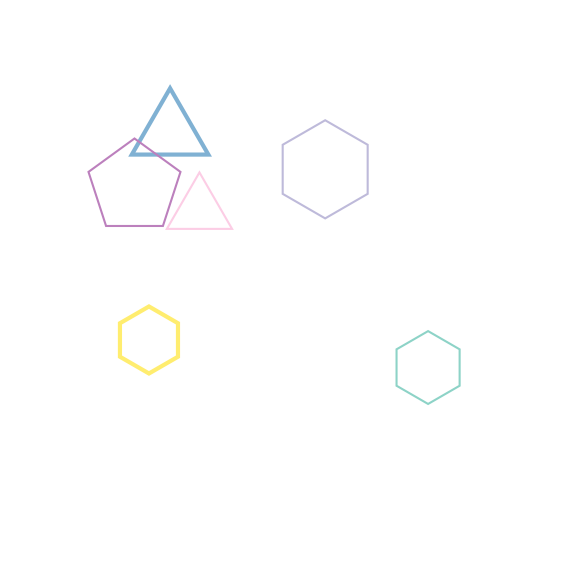[{"shape": "hexagon", "thickness": 1, "radius": 0.32, "center": [0.741, 0.363]}, {"shape": "hexagon", "thickness": 1, "radius": 0.42, "center": [0.563, 0.706]}, {"shape": "triangle", "thickness": 2, "radius": 0.38, "center": [0.295, 0.77]}, {"shape": "triangle", "thickness": 1, "radius": 0.33, "center": [0.345, 0.635]}, {"shape": "pentagon", "thickness": 1, "radius": 0.42, "center": [0.233, 0.676]}, {"shape": "hexagon", "thickness": 2, "radius": 0.29, "center": [0.258, 0.41]}]